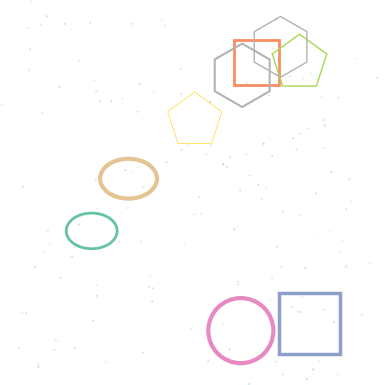[{"shape": "oval", "thickness": 2, "radius": 0.33, "center": [0.238, 0.4]}, {"shape": "square", "thickness": 2, "radius": 0.3, "center": [0.666, 0.838]}, {"shape": "square", "thickness": 2.5, "radius": 0.39, "center": [0.804, 0.16]}, {"shape": "circle", "thickness": 3, "radius": 0.42, "center": [0.626, 0.141]}, {"shape": "pentagon", "thickness": 1, "radius": 0.37, "center": [0.778, 0.837]}, {"shape": "pentagon", "thickness": 0.5, "radius": 0.37, "center": [0.506, 0.687]}, {"shape": "oval", "thickness": 3, "radius": 0.37, "center": [0.334, 0.536]}, {"shape": "hexagon", "thickness": 1.5, "radius": 0.41, "center": [0.629, 0.804]}, {"shape": "hexagon", "thickness": 1, "radius": 0.39, "center": [0.729, 0.878]}]